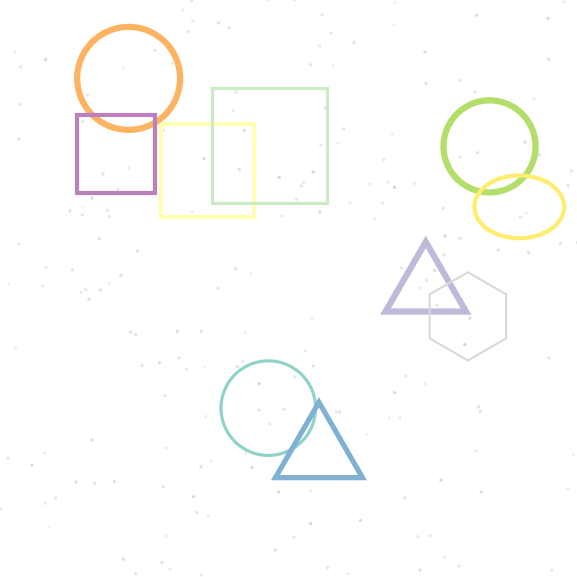[{"shape": "circle", "thickness": 1.5, "radius": 0.41, "center": [0.465, 0.292]}, {"shape": "square", "thickness": 2, "radius": 0.4, "center": [0.359, 0.704]}, {"shape": "triangle", "thickness": 3, "radius": 0.4, "center": [0.737, 0.5]}, {"shape": "triangle", "thickness": 2.5, "radius": 0.43, "center": [0.552, 0.216]}, {"shape": "circle", "thickness": 3, "radius": 0.45, "center": [0.223, 0.863]}, {"shape": "circle", "thickness": 3, "radius": 0.4, "center": [0.848, 0.746]}, {"shape": "hexagon", "thickness": 1, "radius": 0.38, "center": [0.81, 0.451]}, {"shape": "square", "thickness": 2, "radius": 0.34, "center": [0.201, 0.732]}, {"shape": "square", "thickness": 1.5, "radius": 0.5, "center": [0.466, 0.747]}, {"shape": "oval", "thickness": 2, "radius": 0.39, "center": [0.899, 0.641]}]